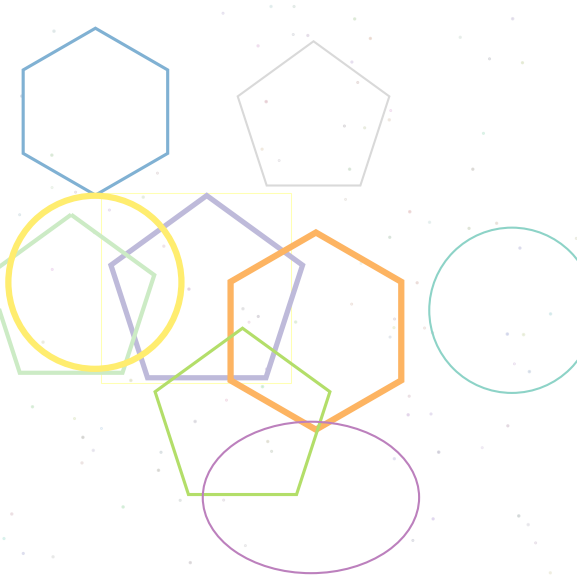[{"shape": "circle", "thickness": 1, "radius": 0.72, "center": [0.886, 0.462]}, {"shape": "square", "thickness": 0.5, "radius": 0.82, "center": [0.34, 0.5]}, {"shape": "pentagon", "thickness": 2.5, "radius": 0.87, "center": [0.358, 0.486]}, {"shape": "hexagon", "thickness": 1.5, "radius": 0.72, "center": [0.165, 0.806]}, {"shape": "hexagon", "thickness": 3, "radius": 0.85, "center": [0.547, 0.426]}, {"shape": "pentagon", "thickness": 1.5, "radius": 0.8, "center": [0.42, 0.272]}, {"shape": "pentagon", "thickness": 1, "radius": 0.69, "center": [0.543, 0.79]}, {"shape": "oval", "thickness": 1, "radius": 0.94, "center": [0.538, 0.138]}, {"shape": "pentagon", "thickness": 2, "radius": 0.76, "center": [0.123, 0.476]}, {"shape": "circle", "thickness": 3, "radius": 0.75, "center": [0.164, 0.51]}]